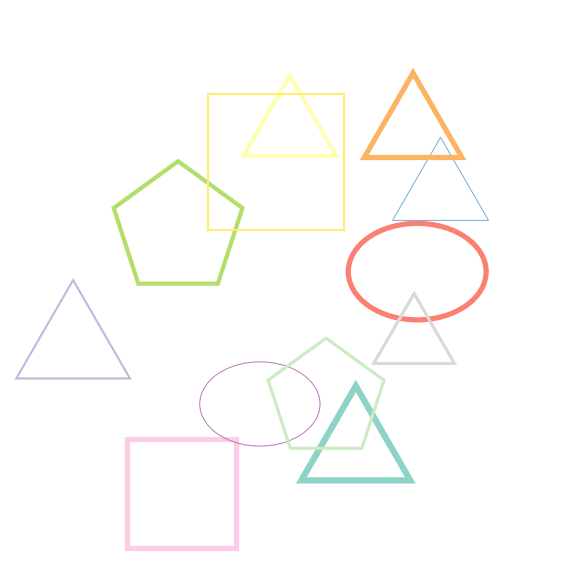[{"shape": "triangle", "thickness": 3, "radius": 0.55, "center": [0.616, 0.222]}, {"shape": "triangle", "thickness": 2, "radius": 0.46, "center": [0.502, 0.776]}, {"shape": "triangle", "thickness": 1, "radius": 0.57, "center": [0.127, 0.401]}, {"shape": "oval", "thickness": 2.5, "radius": 0.6, "center": [0.722, 0.529]}, {"shape": "triangle", "thickness": 0.5, "radius": 0.48, "center": [0.763, 0.665]}, {"shape": "triangle", "thickness": 2.5, "radius": 0.49, "center": [0.715, 0.775]}, {"shape": "pentagon", "thickness": 2, "radius": 0.59, "center": [0.308, 0.603]}, {"shape": "square", "thickness": 2.5, "radius": 0.47, "center": [0.314, 0.145]}, {"shape": "triangle", "thickness": 1.5, "radius": 0.4, "center": [0.717, 0.41]}, {"shape": "oval", "thickness": 0.5, "radius": 0.52, "center": [0.45, 0.3]}, {"shape": "pentagon", "thickness": 1.5, "radius": 0.53, "center": [0.565, 0.308]}, {"shape": "square", "thickness": 1, "radius": 0.59, "center": [0.478, 0.719]}]